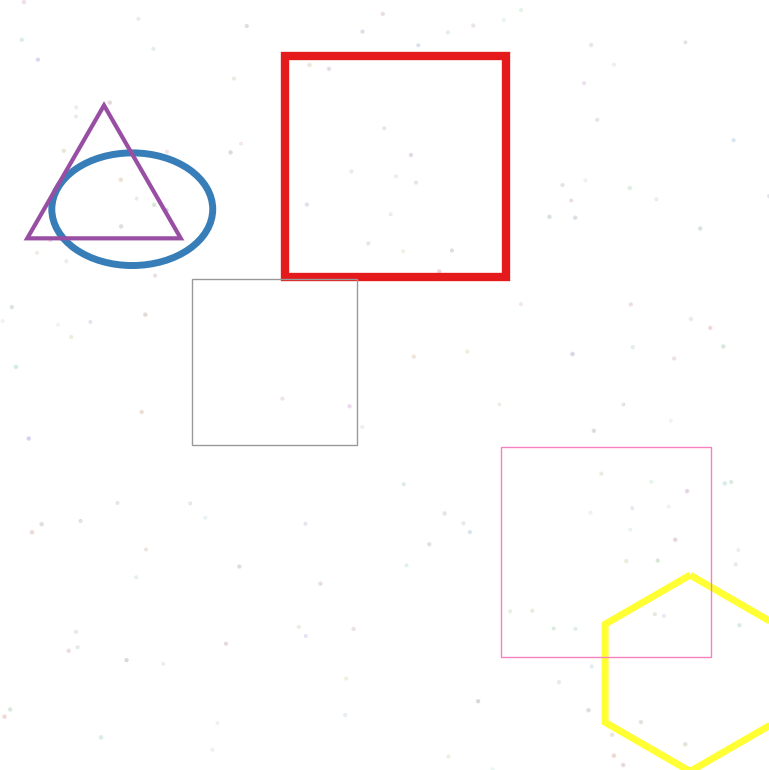[{"shape": "square", "thickness": 3, "radius": 0.72, "center": [0.514, 0.784]}, {"shape": "oval", "thickness": 2.5, "radius": 0.52, "center": [0.172, 0.728]}, {"shape": "triangle", "thickness": 1.5, "radius": 0.58, "center": [0.135, 0.748]}, {"shape": "hexagon", "thickness": 2.5, "radius": 0.64, "center": [0.896, 0.126]}, {"shape": "square", "thickness": 0.5, "radius": 0.68, "center": [0.787, 0.283]}, {"shape": "square", "thickness": 0.5, "radius": 0.54, "center": [0.356, 0.53]}]